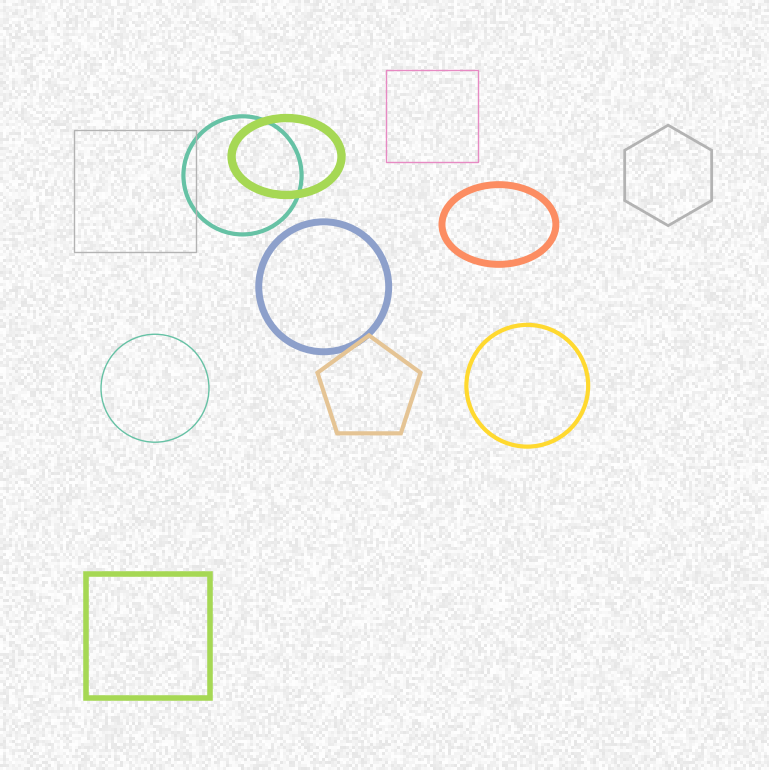[{"shape": "circle", "thickness": 1.5, "radius": 0.38, "center": [0.315, 0.772]}, {"shape": "circle", "thickness": 0.5, "radius": 0.35, "center": [0.201, 0.496]}, {"shape": "oval", "thickness": 2.5, "radius": 0.37, "center": [0.648, 0.708]}, {"shape": "circle", "thickness": 2.5, "radius": 0.42, "center": [0.42, 0.628]}, {"shape": "square", "thickness": 0.5, "radius": 0.3, "center": [0.561, 0.849]}, {"shape": "square", "thickness": 2, "radius": 0.4, "center": [0.192, 0.174]}, {"shape": "oval", "thickness": 3, "radius": 0.36, "center": [0.372, 0.797]}, {"shape": "circle", "thickness": 1.5, "radius": 0.4, "center": [0.685, 0.499]}, {"shape": "pentagon", "thickness": 1.5, "radius": 0.35, "center": [0.479, 0.494]}, {"shape": "square", "thickness": 0.5, "radius": 0.4, "center": [0.175, 0.752]}, {"shape": "hexagon", "thickness": 1, "radius": 0.33, "center": [0.868, 0.772]}]